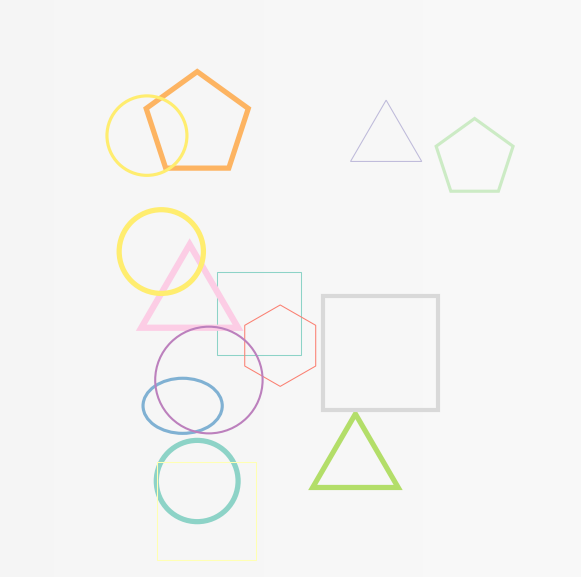[{"shape": "square", "thickness": 0.5, "radius": 0.36, "center": [0.446, 0.456]}, {"shape": "circle", "thickness": 2.5, "radius": 0.35, "center": [0.339, 0.166]}, {"shape": "square", "thickness": 0.5, "radius": 0.43, "center": [0.355, 0.114]}, {"shape": "triangle", "thickness": 0.5, "radius": 0.35, "center": [0.664, 0.755]}, {"shape": "hexagon", "thickness": 0.5, "radius": 0.35, "center": [0.482, 0.401]}, {"shape": "oval", "thickness": 1.5, "radius": 0.34, "center": [0.314, 0.296]}, {"shape": "pentagon", "thickness": 2.5, "radius": 0.46, "center": [0.339, 0.783]}, {"shape": "triangle", "thickness": 2.5, "radius": 0.42, "center": [0.611, 0.197]}, {"shape": "triangle", "thickness": 3, "radius": 0.48, "center": [0.326, 0.48]}, {"shape": "square", "thickness": 2, "radius": 0.49, "center": [0.655, 0.389]}, {"shape": "circle", "thickness": 1, "radius": 0.46, "center": [0.359, 0.341]}, {"shape": "pentagon", "thickness": 1.5, "radius": 0.35, "center": [0.817, 0.724]}, {"shape": "circle", "thickness": 2.5, "radius": 0.36, "center": [0.277, 0.564]}, {"shape": "circle", "thickness": 1.5, "radius": 0.34, "center": [0.253, 0.764]}]